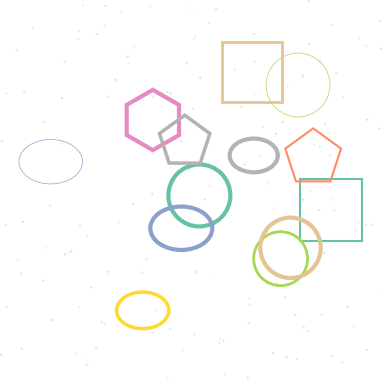[{"shape": "circle", "thickness": 3, "radius": 0.4, "center": [0.518, 0.492]}, {"shape": "square", "thickness": 1.5, "radius": 0.4, "center": [0.86, 0.455]}, {"shape": "pentagon", "thickness": 1.5, "radius": 0.38, "center": [0.813, 0.59]}, {"shape": "oval", "thickness": 0.5, "radius": 0.41, "center": [0.132, 0.58]}, {"shape": "oval", "thickness": 3, "radius": 0.4, "center": [0.471, 0.407]}, {"shape": "hexagon", "thickness": 3, "radius": 0.39, "center": [0.397, 0.688]}, {"shape": "circle", "thickness": 2, "radius": 0.35, "center": [0.729, 0.328]}, {"shape": "circle", "thickness": 0.5, "radius": 0.41, "center": [0.774, 0.779]}, {"shape": "oval", "thickness": 2.5, "radius": 0.34, "center": [0.371, 0.194]}, {"shape": "circle", "thickness": 3, "radius": 0.39, "center": [0.755, 0.356]}, {"shape": "square", "thickness": 2, "radius": 0.39, "center": [0.656, 0.812]}, {"shape": "pentagon", "thickness": 2.5, "radius": 0.34, "center": [0.48, 0.632]}, {"shape": "oval", "thickness": 3, "radius": 0.31, "center": [0.659, 0.596]}]